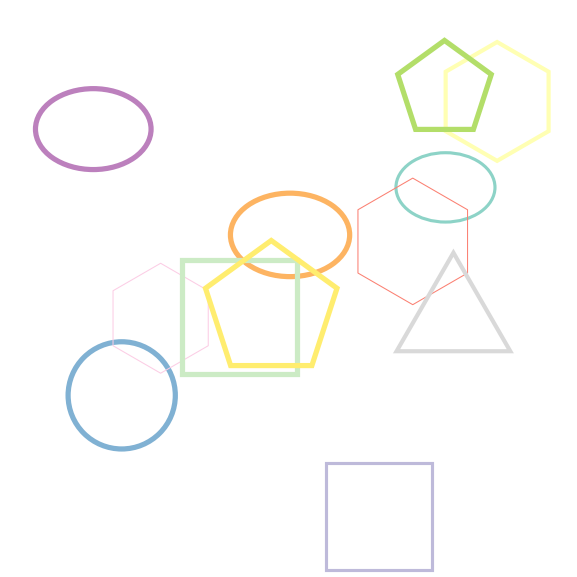[{"shape": "oval", "thickness": 1.5, "radius": 0.43, "center": [0.771, 0.675]}, {"shape": "hexagon", "thickness": 2, "radius": 0.51, "center": [0.861, 0.823]}, {"shape": "square", "thickness": 1.5, "radius": 0.46, "center": [0.657, 0.105]}, {"shape": "hexagon", "thickness": 0.5, "radius": 0.55, "center": [0.715, 0.581]}, {"shape": "circle", "thickness": 2.5, "radius": 0.46, "center": [0.211, 0.315]}, {"shape": "oval", "thickness": 2.5, "radius": 0.52, "center": [0.502, 0.592]}, {"shape": "pentagon", "thickness": 2.5, "radius": 0.43, "center": [0.77, 0.844]}, {"shape": "hexagon", "thickness": 0.5, "radius": 0.48, "center": [0.278, 0.448]}, {"shape": "triangle", "thickness": 2, "radius": 0.57, "center": [0.785, 0.448]}, {"shape": "oval", "thickness": 2.5, "radius": 0.5, "center": [0.162, 0.776]}, {"shape": "square", "thickness": 2.5, "radius": 0.5, "center": [0.415, 0.45]}, {"shape": "pentagon", "thickness": 2.5, "radius": 0.6, "center": [0.47, 0.463]}]